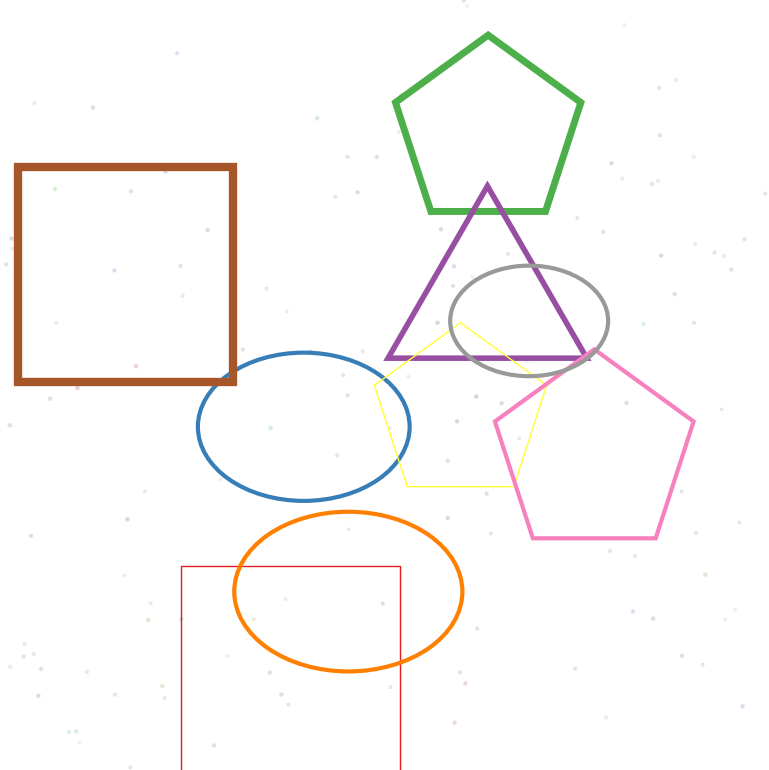[{"shape": "square", "thickness": 0.5, "radius": 0.71, "center": [0.377, 0.123]}, {"shape": "oval", "thickness": 1.5, "radius": 0.69, "center": [0.394, 0.446]}, {"shape": "pentagon", "thickness": 2.5, "radius": 0.63, "center": [0.634, 0.828]}, {"shape": "triangle", "thickness": 2, "radius": 0.75, "center": [0.633, 0.609]}, {"shape": "oval", "thickness": 1.5, "radius": 0.74, "center": [0.452, 0.232]}, {"shape": "pentagon", "thickness": 0.5, "radius": 0.59, "center": [0.598, 0.463]}, {"shape": "square", "thickness": 3, "radius": 0.7, "center": [0.163, 0.644]}, {"shape": "pentagon", "thickness": 1.5, "radius": 0.68, "center": [0.772, 0.411]}, {"shape": "oval", "thickness": 1.5, "radius": 0.51, "center": [0.687, 0.583]}]